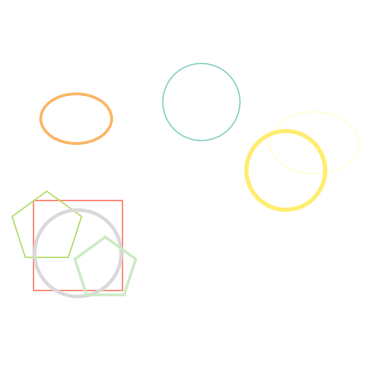[{"shape": "circle", "thickness": 1, "radius": 0.5, "center": [0.523, 0.735]}, {"shape": "oval", "thickness": 0.5, "radius": 0.58, "center": [0.816, 0.629]}, {"shape": "square", "thickness": 1, "radius": 0.58, "center": [0.201, 0.364]}, {"shape": "oval", "thickness": 2, "radius": 0.46, "center": [0.198, 0.692]}, {"shape": "pentagon", "thickness": 1, "radius": 0.47, "center": [0.122, 0.408]}, {"shape": "circle", "thickness": 2.5, "radius": 0.56, "center": [0.202, 0.342]}, {"shape": "pentagon", "thickness": 2, "radius": 0.42, "center": [0.274, 0.301]}, {"shape": "circle", "thickness": 3, "radius": 0.51, "center": [0.742, 0.557]}]